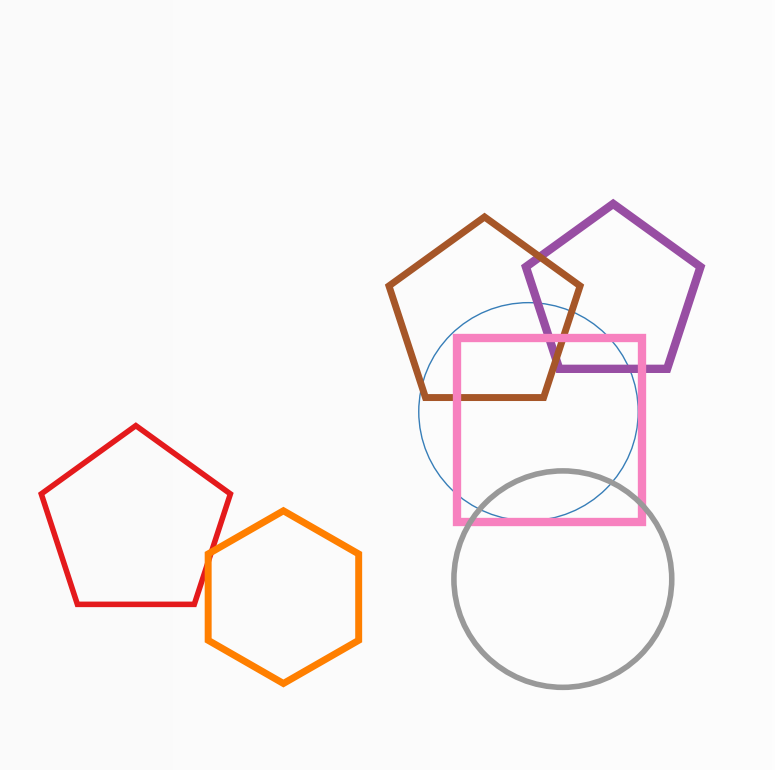[{"shape": "pentagon", "thickness": 2, "radius": 0.64, "center": [0.175, 0.319]}, {"shape": "circle", "thickness": 0.5, "radius": 0.71, "center": [0.682, 0.465]}, {"shape": "pentagon", "thickness": 3, "radius": 0.59, "center": [0.791, 0.617]}, {"shape": "hexagon", "thickness": 2.5, "radius": 0.56, "center": [0.366, 0.225]}, {"shape": "pentagon", "thickness": 2.5, "radius": 0.65, "center": [0.625, 0.589]}, {"shape": "square", "thickness": 3, "radius": 0.6, "center": [0.709, 0.442]}, {"shape": "circle", "thickness": 2, "radius": 0.7, "center": [0.726, 0.248]}]